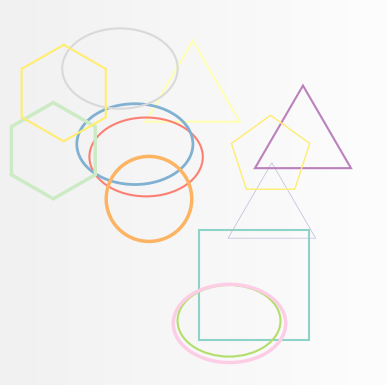[{"shape": "square", "thickness": 1.5, "radius": 0.71, "center": [0.655, 0.26]}, {"shape": "triangle", "thickness": 1.5, "radius": 0.7, "center": [0.497, 0.754]}, {"shape": "triangle", "thickness": 0.5, "radius": 0.65, "center": [0.702, 0.447]}, {"shape": "oval", "thickness": 1.5, "radius": 0.73, "center": [0.377, 0.592]}, {"shape": "oval", "thickness": 2, "radius": 0.75, "center": [0.348, 0.626]}, {"shape": "circle", "thickness": 2.5, "radius": 0.55, "center": [0.384, 0.483]}, {"shape": "oval", "thickness": 1.5, "radius": 0.66, "center": [0.591, 0.167]}, {"shape": "oval", "thickness": 2.5, "radius": 0.73, "center": [0.592, 0.16]}, {"shape": "oval", "thickness": 1.5, "radius": 0.74, "center": [0.31, 0.822]}, {"shape": "triangle", "thickness": 1.5, "radius": 0.72, "center": [0.782, 0.635]}, {"shape": "hexagon", "thickness": 2.5, "radius": 0.62, "center": [0.138, 0.609]}, {"shape": "hexagon", "thickness": 1.5, "radius": 0.63, "center": [0.164, 0.758]}, {"shape": "pentagon", "thickness": 1, "radius": 0.53, "center": [0.698, 0.594]}]